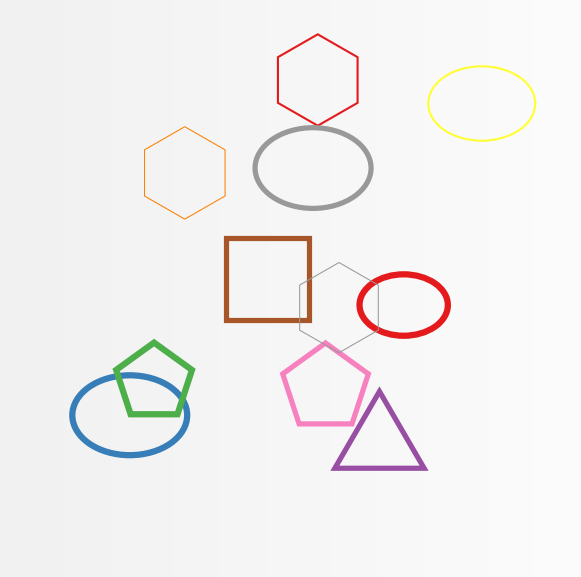[{"shape": "oval", "thickness": 3, "radius": 0.38, "center": [0.695, 0.471]}, {"shape": "hexagon", "thickness": 1, "radius": 0.4, "center": [0.547, 0.861]}, {"shape": "oval", "thickness": 3, "radius": 0.49, "center": [0.223, 0.28]}, {"shape": "pentagon", "thickness": 3, "radius": 0.34, "center": [0.265, 0.337]}, {"shape": "triangle", "thickness": 2.5, "radius": 0.44, "center": [0.653, 0.233]}, {"shape": "hexagon", "thickness": 0.5, "radius": 0.4, "center": [0.318, 0.7]}, {"shape": "oval", "thickness": 1, "radius": 0.46, "center": [0.829, 0.82]}, {"shape": "square", "thickness": 2.5, "radius": 0.36, "center": [0.46, 0.516]}, {"shape": "pentagon", "thickness": 2.5, "radius": 0.39, "center": [0.56, 0.328]}, {"shape": "hexagon", "thickness": 0.5, "radius": 0.39, "center": [0.583, 0.466]}, {"shape": "oval", "thickness": 2.5, "radius": 0.5, "center": [0.539, 0.708]}]